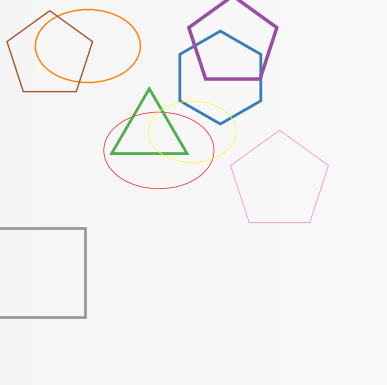[{"shape": "oval", "thickness": 0.5, "radius": 0.71, "center": [0.41, 0.609]}, {"shape": "hexagon", "thickness": 2, "radius": 0.6, "center": [0.569, 0.799]}, {"shape": "triangle", "thickness": 2, "radius": 0.56, "center": [0.385, 0.657]}, {"shape": "pentagon", "thickness": 2.5, "radius": 0.6, "center": [0.601, 0.891]}, {"shape": "oval", "thickness": 1, "radius": 0.68, "center": [0.227, 0.88]}, {"shape": "oval", "thickness": 0.5, "radius": 0.57, "center": [0.496, 0.658]}, {"shape": "pentagon", "thickness": 1, "radius": 0.58, "center": [0.128, 0.856]}, {"shape": "pentagon", "thickness": 0.5, "radius": 0.66, "center": [0.721, 0.529]}, {"shape": "square", "thickness": 2, "radius": 0.58, "center": [0.105, 0.293]}]